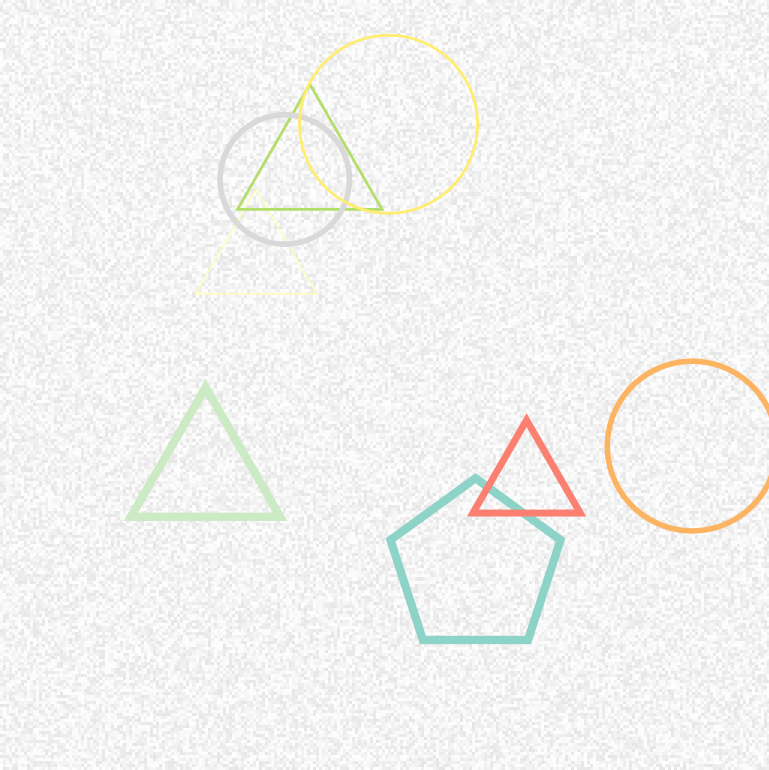[{"shape": "pentagon", "thickness": 3, "radius": 0.58, "center": [0.618, 0.263]}, {"shape": "triangle", "thickness": 0.5, "radius": 0.45, "center": [0.333, 0.664]}, {"shape": "triangle", "thickness": 2.5, "radius": 0.4, "center": [0.684, 0.374]}, {"shape": "circle", "thickness": 2, "radius": 0.55, "center": [0.899, 0.421]}, {"shape": "triangle", "thickness": 1, "radius": 0.54, "center": [0.402, 0.782]}, {"shape": "circle", "thickness": 2, "radius": 0.42, "center": [0.37, 0.767]}, {"shape": "triangle", "thickness": 3, "radius": 0.56, "center": [0.267, 0.385]}, {"shape": "circle", "thickness": 1, "radius": 0.58, "center": [0.505, 0.839]}]